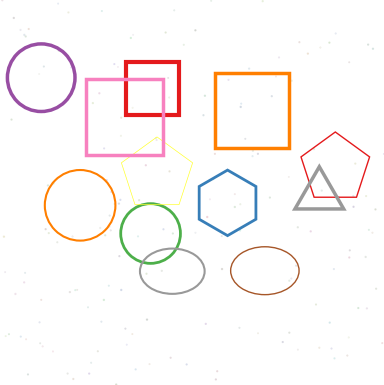[{"shape": "pentagon", "thickness": 1, "radius": 0.47, "center": [0.871, 0.563]}, {"shape": "square", "thickness": 3, "radius": 0.35, "center": [0.397, 0.77]}, {"shape": "hexagon", "thickness": 2, "radius": 0.43, "center": [0.591, 0.473]}, {"shape": "circle", "thickness": 2, "radius": 0.39, "center": [0.391, 0.393]}, {"shape": "circle", "thickness": 2.5, "radius": 0.44, "center": [0.107, 0.798]}, {"shape": "square", "thickness": 2.5, "radius": 0.48, "center": [0.654, 0.713]}, {"shape": "circle", "thickness": 1.5, "radius": 0.46, "center": [0.208, 0.467]}, {"shape": "pentagon", "thickness": 0.5, "radius": 0.49, "center": [0.408, 0.547]}, {"shape": "oval", "thickness": 1, "radius": 0.44, "center": [0.688, 0.297]}, {"shape": "square", "thickness": 2.5, "radius": 0.5, "center": [0.324, 0.696]}, {"shape": "triangle", "thickness": 2.5, "radius": 0.37, "center": [0.829, 0.494]}, {"shape": "oval", "thickness": 1.5, "radius": 0.42, "center": [0.448, 0.296]}]